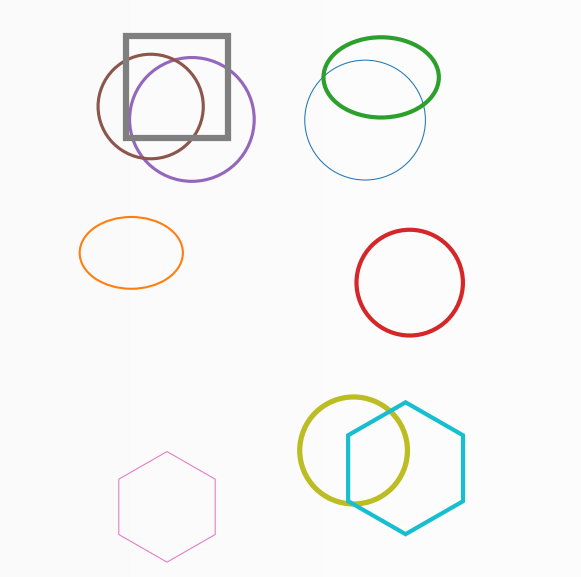[{"shape": "circle", "thickness": 0.5, "radius": 0.52, "center": [0.628, 0.791]}, {"shape": "oval", "thickness": 1, "radius": 0.44, "center": [0.226, 0.561]}, {"shape": "oval", "thickness": 2, "radius": 0.5, "center": [0.656, 0.865]}, {"shape": "circle", "thickness": 2, "radius": 0.46, "center": [0.705, 0.51]}, {"shape": "circle", "thickness": 1.5, "radius": 0.54, "center": [0.33, 0.792]}, {"shape": "circle", "thickness": 1.5, "radius": 0.45, "center": [0.259, 0.815]}, {"shape": "hexagon", "thickness": 0.5, "radius": 0.48, "center": [0.287, 0.121]}, {"shape": "square", "thickness": 3, "radius": 0.44, "center": [0.304, 0.849]}, {"shape": "circle", "thickness": 2.5, "radius": 0.46, "center": [0.608, 0.219]}, {"shape": "hexagon", "thickness": 2, "radius": 0.57, "center": [0.698, 0.188]}]